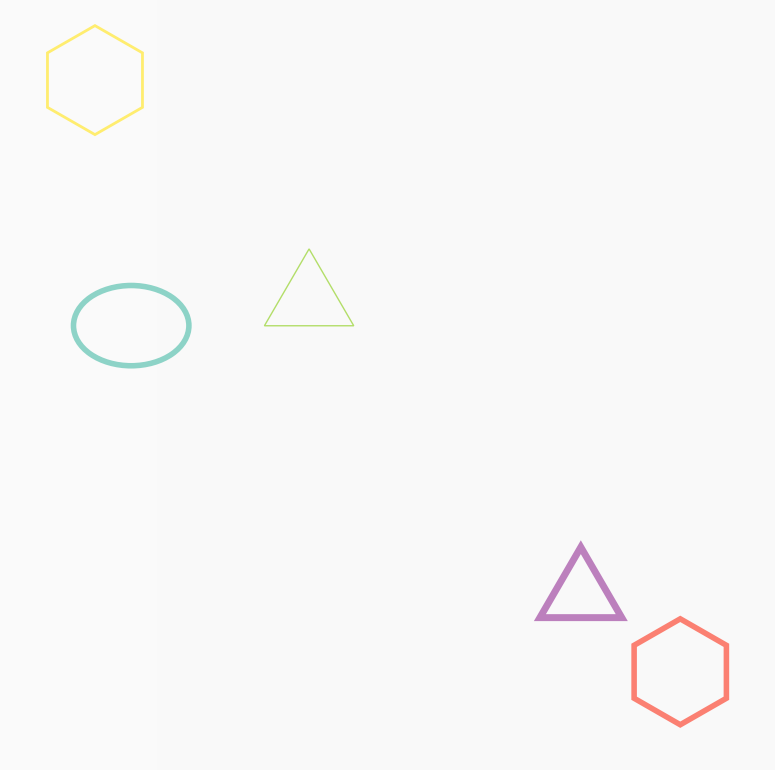[{"shape": "oval", "thickness": 2, "radius": 0.37, "center": [0.169, 0.577]}, {"shape": "hexagon", "thickness": 2, "radius": 0.34, "center": [0.878, 0.128]}, {"shape": "triangle", "thickness": 0.5, "radius": 0.33, "center": [0.399, 0.61]}, {"shape": "triangle", "thickness": 2.5, "radius": 0.3, "center": [0.749, 0.228]}, {"shape": "hexagon", "thickness": 1, "radius": 0.35, "center": [0.123, 0.896]}]